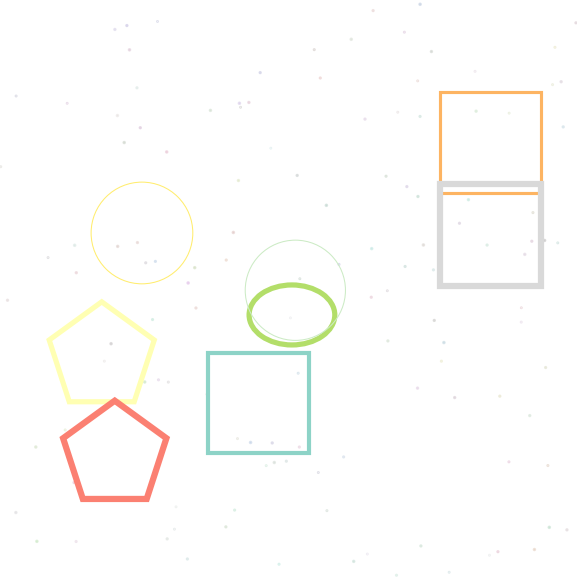[{"shape": "square", "thickness": 2, "radius": 0.44, "center": [0.448, 0.301]}, {"shape": "pentagon", "thickness": 2.5, "radius": 0.48, "center": [0.176, 0.381]}, {"shape": "pentagon", "thickness": 3, "radius": 0.47, "center": [0.199, 0.211]}, {"shape": "square", "thickness": 1.5, "radius": 0.44, "center": [0.85, 0.753]}, {"shape": "oval", "thickness": 2.5, "radius": 0.37, "center": [0.506, 0.454]}, {"shape": "square", "thickness": 3, "radius": 0.44, "center": [0.849, 0.592]}, {"shape": "circle", "thickness": 0.5, "radius": 0.43, "center": [0.511, 0.496]}, {"shape": "circle", "thickness": 0.5, "radius": 0.44, "center": [0.246, 0.596]}]